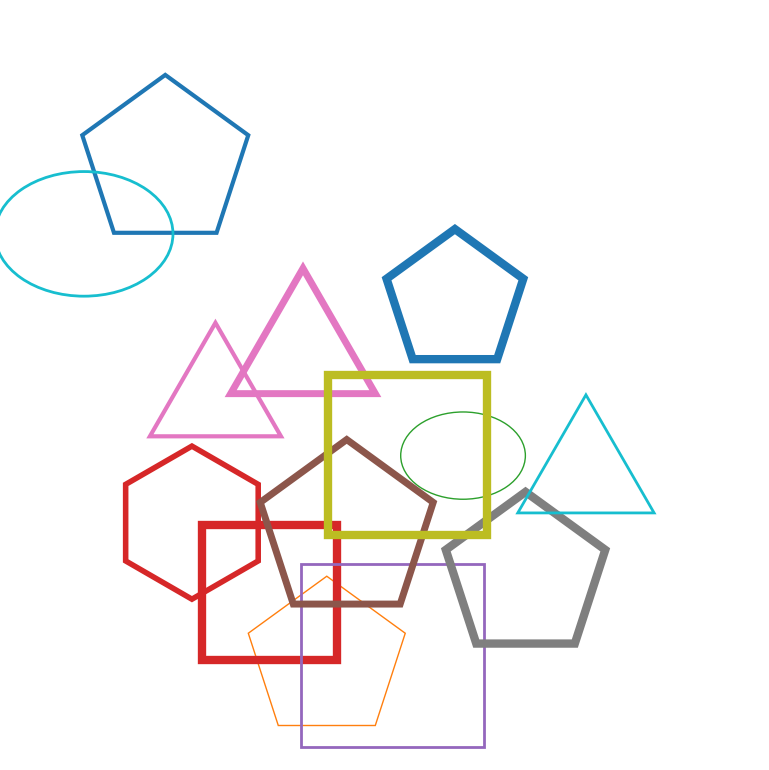[{"shape": "pentagon", "thickness": 1.5, "radius": 0.57, "center": [0.215, 0.789]}, {"shape": "pentagon", "thickness": 3, "radius": 0.47, "center": [0.591, 0.609]}, {"shape": "pentagon", "thickness": 0.5, "radius": 0.54, "center": [0.424, 0.144]}, {"shape": "oval", "thickness": 0.5, "radius": 0.4, "center": [0.601, 0.408]}, {"shape": "square", "thickness": 3, "radius": 0.44, "center": [0.35, 0.23]}, {"shape": "hexagon", "thickness": 2, "radius": 0.5, "center": [0.249, 0.321]}, {"shape": "square", "thickness": 1, "radius": 0.59, "center": [0.51, 0.149]}, {"shape": "pentagon", "thickness": 2.5, "radius": 0.59, "center": [0.45, 0.311]}, {"shape": "triangle", "thickness": 2.5, "radius": 0.54, "center": [0.394, 0.543]}, {"shape": "triangle", "thickness": 1.5, "radius": 0.49, "center": [0.28, 0.482]}, {"shape": "pentagon", "thickness": 3, "radius": 0.54, "center": [0.683, 0.252]}, {"shape": "square", "thickness": 3, "radius": 0.52, "center": [0.529, 0.409]}, {"shape": "oval", "thickness": 1, "radius": 0.58, "center": [0.109, 0.696]}, {"shape": "triangle", "thickness": 1, "radius": 0.51, "center": [0.761, 0.385]}]